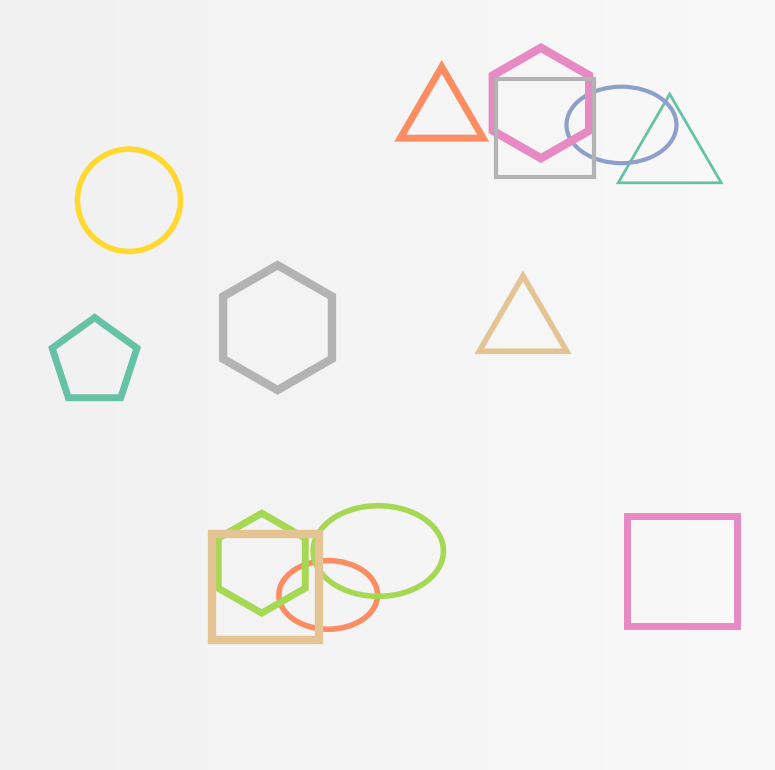[{"shape": "triangle", "thickness": 1, "radius": 0.38, "center": [0.864, 0.801]}, {"shape": "pentagon", "thickness": 2.5, "radius": 0.29, "center": [0.122, 0.53]}, {"shape": "triangle", "thickness": 2.5, "radius": 0.31, "center": [0.57, 0.851]}, {"shape": "oval", "thickness": 2, "radius": 0.32, "center": [0.423, 0.227]}, {"shape": "oval", "thickness": 1.5, "radius": 0.35, "center": [0.802, 0.838]}, {"shape": "hexagon", "thickness": 3, "radius": 0.36, "center": [0.698, 0.866]}, {"shape": "square", "thickness": 2.5, "radius": 0.36, "center": [0.88, 0.259]}, {"shape": "oval", "thickness": 2, "radius": 0.42, "center": [0.488, 0.284]}, {"shape": "hexagon", "thickness": 2.5, "radius": 0.32, "center": [0.338, 0.269]}, {"shape": "circle", "thickness": 2, "radius": 0.33, "center": [0.166, 0.74]}, {"shape": "triangle", "thickness": 2, "radius": 0.33, "center": [0.675, 0.576]}, {"shape": "square", "thickness": 3, "radius": 0.34, "center": [0.343, 0.238]}, {"shape": "hexagon", "thickness": 3, "radius": 0.41, "center": [0.358, 0.575]}, {"shape": "square", "thickness": 1.5, "radius": 0.32, "center": [0.704, 0.834]}]